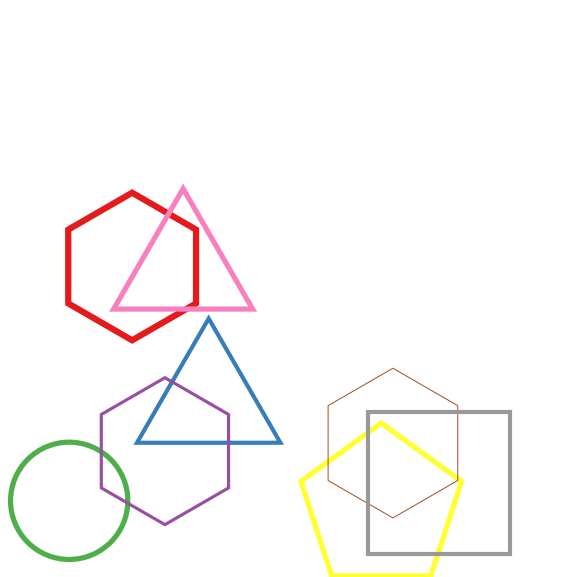[{"shape": "hexagon", "thickness": 3, "radius": 0.64, "center": [0.229, 0.538]}, {"shape": "triangle", "thickness": 2, "radius": 0.72, "center": [0.361, 0.304]}, {"shape": "circle", "thickness": 2.5, "radius": 0.51, "center": [0.12, 0.132]}, {"shape": "hexagon", "thickness": 1.5, "radius": 0.64, "center": [0.286, 0.218]}, {"shape": "pentagon", "thickness": 2.5, "radius": 0.73, "center": [0.66, 0.12]}, {"shape": "hexagon", "thickness": 0.5, "radius": 0.65, "center": [0.68, 0.232]}, {"shape": "triangle", "thickness": 2.5, "radius": 0.69, "center": [0.317, 0.533]}, {"shape": "square", "thickness": 2, "radius": 0.61, "center": [0.76, 0.163]}]